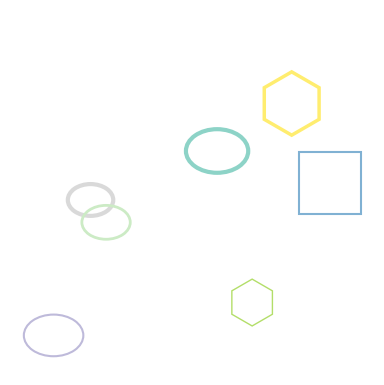[{"shape": "oval", "thickness": 3, "radius": 0.4, "center": [0.564, 0.608]}, {"shape": "oval", "thickness": 1.5, "radius": 0.39, "center": [0.139, 0.129]}, {"shape": "square", "thickness": 1.5, "radius": 0.4, "center": [0.857, 0.526]}, {"shape": "hexagon", "thickness": 1, "radius": 0.3, "center": [0.655, 0.214]}, {"shape": "oval", "thickness": 3, "radius": 0.3, "center": [0.235, 0.481]}, {"shape": "oval", "thickness": 2, "radius": 0.31, "center": [0.275, 0.423]}, {"shape": "hexagon", "thickness": 2.5, "radius": 0.41, "center": [0.758, 0.731]}]